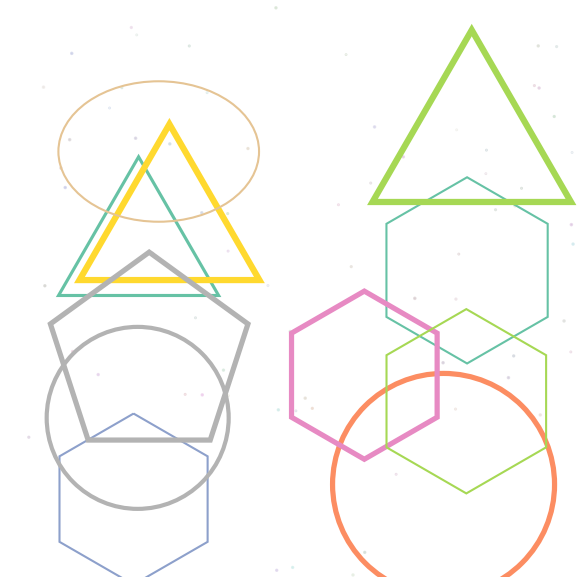[{"shape": "triangle", "thickness": 1.5, "radius": 0.8, "center": [0.24, 0.567]}, {"shape": "hexagon", "thickness": 1, "radius": 0.81, "center": [0.809, 0.531]}, {"shape": "circle", "thickness": 2.5, "radius": 0.96, "center": [0.768, 0.16]}, {"shape": "hexagon", "thickness": 1, "radius": 0.74, "center": [0.231, 0.135]}, {"shape": "hexagon", "thickness": 2.5, "radius": 0.73, "center": [0.631, 0.349]}, {"shape": "hexagon", "thickness": 1, "radius": 0.8, "center": [0.807, 0.304]}, {"shape": "triangle", "thickness": 3, "radius": 0.99, "center": [0.817, 0.749]}, {"shape": "triangle", "thickness": 3, "radius": 0.9, "center": [0.293, 0.604]}, {"shape": "oval", "thickness": 1, "radius": 0.87, "center": [0.275, 0.737]}, {"shape": "circle", "thickness": 2, "radius": 0.79, "center": [0.238, 0.276]}, {"shape": "pentagon", "thickness": 2.5, "radius": 0.9, "center": [0.258, 0.383]}]